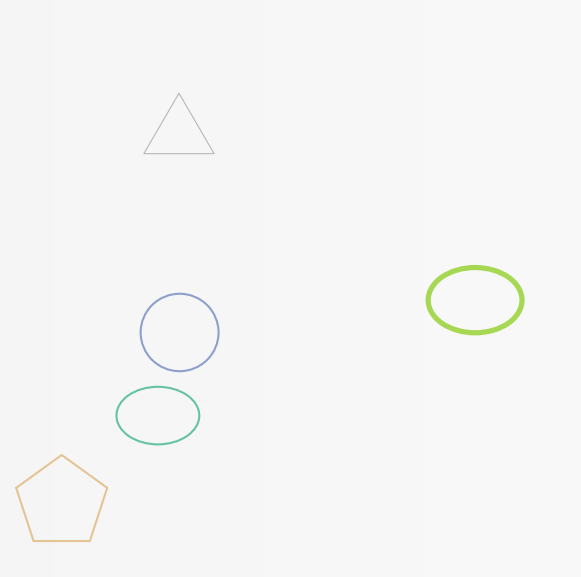[{"shape": "oval", "thickness": 1, "radius": 0.36, "center": [0.272, 0.28]}, {"shape": "circle", "thickness": 1, "radius": 0.34, "center": [0.309, 0.423]}, {"shape": "oval", "thickness": 2.5, "radius": 0.4, "center": [0.817, 0.479]}, {"shape": "pentagon", "thickness": 1, "radius": 0.41, "center": [0.106, 0.129]}, {"shape": "triangle", "thickness": 0.5, "radius": 0.35, "center": [0.308, 0.768]}]